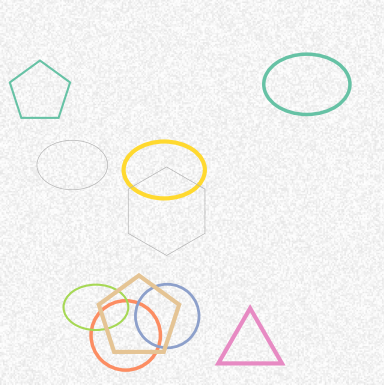[{"shape": "oval", "thickness": 2.5, "radius": 0.56, "center": [0.797, 0.781]}, {"shape": "pentagon", "thickness": 1.5, "radius": 0.41, "center": [0.104, 0.76]}, {"shape": "circle", "thickness": 2.5, "radius": 0.45, "center": [0.327, 0.129]}, {"shape": "circle", "thickness": 2, "radius": 0.41, "center": [0.434, 0.179]}, {"shape": "triangle", "thickness": 3, "radius": 0.48, "center": [0.65, 0.104]}, {"shape": "oval", "thickness": 1.5, "radius": 0.42, "center": [0.249, 0.202]}, {"shape": "oval", "thickness": 3, "radius": 0.53, "center": [0.427, 0.559]}, {"shape": "pentagon", "thickness": 3, "radius": 0.55, "center": [0.361, 0.175]}, {"shape": "oval", "thickness": 0.5, "radius": 0.46, "center": [0.188, 0.571]}, {"shape": "hexagon", "thickness": 0.5, "radius": 0.57, "center": [0.433, 0.451]}]